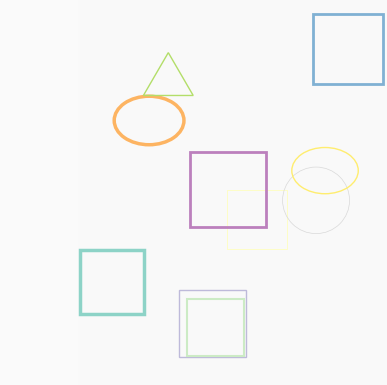[{"shape": "square", "thickness": 2.5, "radius": 0.42, "center": [0.289, 0.267]}, {"shape": "square", "thickness": 0.5, "radius": 0.38, "center": [0.663, 0.43]}, {"shape": "square", "thickness": 1, "radius": 0.43, "center": [0.548, 0.159]}, {"shape": "square", "thickness": 2, "radius": 0.45, "center": [0.899, 0.872]}, {"shape": "oval", "thickness": 2.5, "radius": 0.45, "center": [0.385, 0.687]}, {"shape": "triangle", "thickness": 1, "radius": 0.37, "center": [0.434, 0.789]}, {"shape": "circle", "thickness": 0.5, "radius": 0.43, "center": [0.816, 0.48]}, {"shape": "square", "thickness": 2, "radius": 0.49, "center": [0.589, 0.508]}, {"shape": "square", "thickness": 1.5, "radius": 0.37, "center": [0.556, 0.149]}, {"shape": "oval", "thickness": 1, "radius": 0.43, "center": [0.839, 0.557]}]